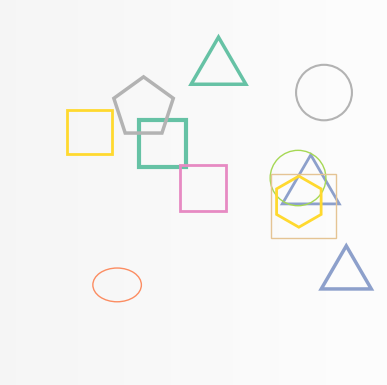[{"shape": "triangle", "thickness": 2.5, "radius": 0.41, "center": [0.564, 0.822]}, {"shape": "square", "thickness": 3, "radius": 0.3, "center": [0.42, 0.627]}, {"shape": "oval", "thickness": 1, "radius": 0.31, "center": [0.302, 0.26]}, {"shape": "triangle", "thickness": 2.5, "radius": 0.37, "center": [0.894, 0.287]}, {"shape": "triangle", "thickness": 2, "radius": 0.42, "center": [0.802, 0.513]}, {"shape": "square", "thickness": 2, "radius": 0.3, "center": [0.524, 0.512]}, {"shape": "circle", "thickness": 1, "radius": 0.36, "center": [0.769, 0.538]}, {"shape": "square", "thickness": 2, "radius": 0.29, "center": [0.232, 0.657]}, {"shape": "hexagon", "thickness": 2, "radius": 0.33, "center": [0.771, 0.476]}, {"shape": "square", "thickness": 1, "radius": 0.42, "center": [0.783, 0.464]}, {"shape": "circle", "thickness": 1.5, "radius": 0.36, "center": [0.836, 0.76]}, {"shape": "pentagon", "thickness": 2.5, "radius": 0.4, "center": [0.371, 0.72]}]